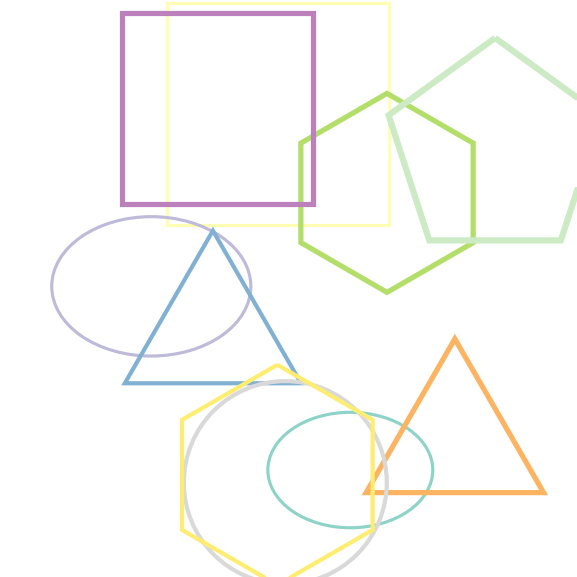[{"shape": "oval", "thickness": 1.5, "radius": 0.71, "center": [0.607, 0.185]}, {"shape": "square", "thickness": 1.5, "radius": 0.96, "center": [0.481, 0.802]}, {"shape": "oval", "thickness": 1.5, "radius": 0.86, "center": [0.262, 0.503]}, {"shape": "triangle", "thickness": 2, "radius": 0.88, "center": [0.369, 0.424]}, {"shape": "triangle", "thickness": 2.5, "radius": 0.89, "center": [0.788, 0.235]}, {"shape": "hexagon", "thickness": 2.5, "radius": 0.86, "center": [0.67, 0.665]}, {"shape": "circle", "thickness": 2, "radius": 0.88, "center": [0.494, 0.163]}, {"shape": "square", "thickness": 2.5, "radius": 0.83, "center": [0.377, 0.811]}, {"shape": "pentagon", "thickness": 3, "radius": 0.97, "center": [0.857, 0.74]}, {"shape": "hexagon", "thickness": 2, "radius": 0.95, "center": [0.48, 0.177]}]